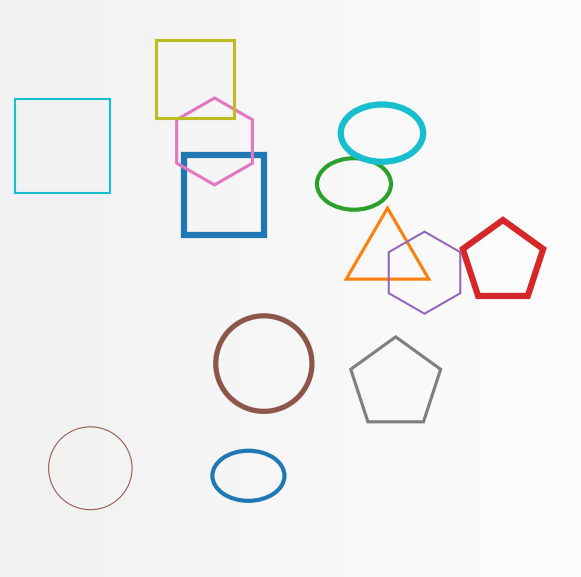[{"shape": "square", "thickness": 3, "radius": 0.34, "center": [0.386, 0.662]}, {"shape": "oval", "thickness": 2, "radius": 0.31, "center": [0.427, 0.175]}, {"shape": "triangle", "thickness": 1.5, "radius": 0.41, "center": [0.667, 0.557]}, {"shape": "oval", "thickness": 2, "radius": 0.32, "center": [0.609, 0.681]}, {"shape": "pentagon", "thickness": 3, "radius": 0.36, "center": [0.865, 0.545]}, {"shape": "hexagon", "thickness": 1, "radius": 0.36, "center": [0.73, 0.527]}, {"shape": "circle", "thickness": 0.5, "radius": 0.36, "center": [0.155, 0.188]}, {"shape": "circle", "thickness": 2.5, "radius": 0.41, "center": [0.454, 0.37]}, {"shape": "hexagon", "thickness": 1.5, "radius": 0.38, "center": [0.369, 0.754]}, {"shape": "pentagon", "thickness": 1.5, "radius": 0.41, "center": [0.681, 0.335]}, {"shape": "square", "thickness": 1.5, "radius": 0.34, "center": [0.335, 0.863]}, {"shape": "oval", "thickness": 3, "radius": 0.35, "center": [0.657, 0.769]}, {"shape": "square", "thickness": 1, "radius": 0.41, "center": [0.107, 0.746]}]